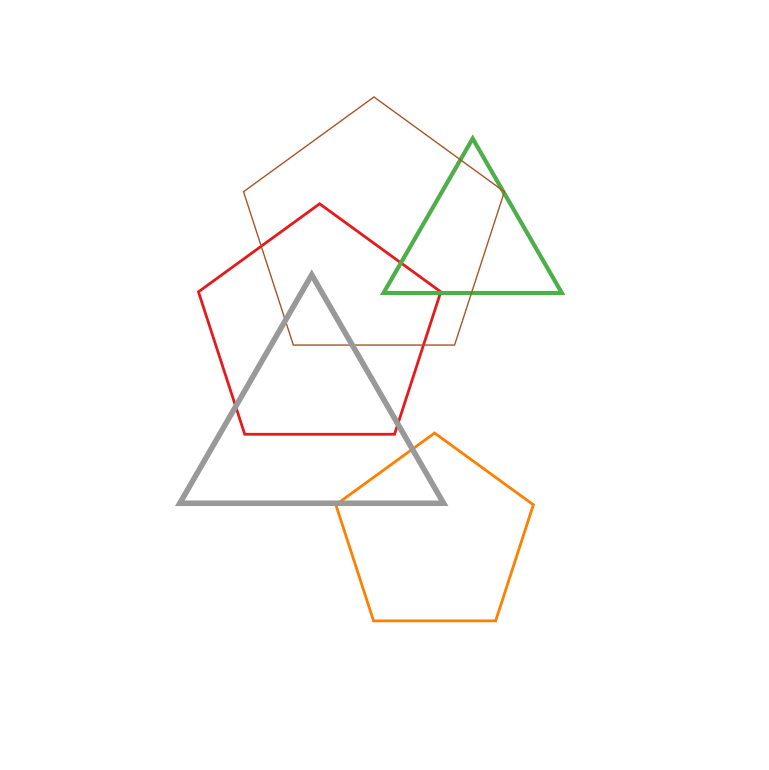[{"shape": "pentagon", "thickness": 1, "radius": 0.83, "center": [0.415, 0.57]}, {"shape": "triangle", "thickness": 1.5, "radius": 0.67, "center": [0.614, 0.686]}, {"shape": "pentagon", "thickness": 1, "radius": 0.67, "center": [0.564, 0.303]}, {"shape": "pentagon", "thickness": 0.5, "radius": 0.89, "center": [0.486, 0.696]}, {"shape": "triangle", "thickness": 2, "radius": 0.99, "center": [0.405, 0.445]}]